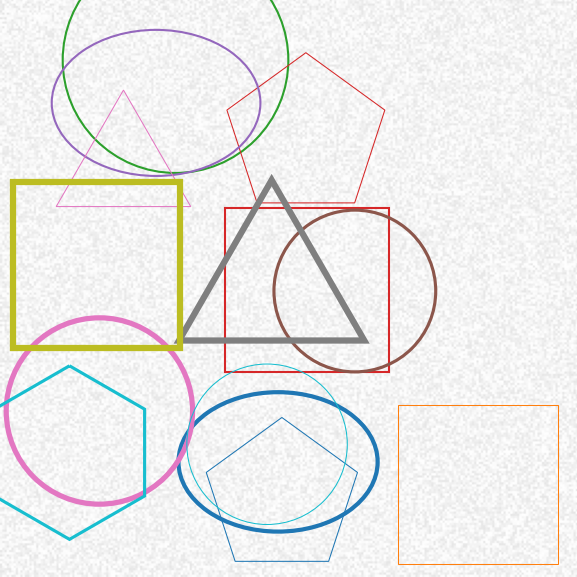[{"shape": "oval", "thickness": 2, "radius": 0.86, "center": [0.481, 0.199]}, {"shape": "pentagon", "thickness": 0.5, "radius": 0.69, "center": [0.488, 0.139]}, {"shape": "square", "thickness": 0.5, "radius": 0.69, "center": [0.828, 0.16]}, {"shape": "circle", "thickness": 1, "radius": 0.98, "center": [0.304, 0.895]}, {"shape": "pentagon", "thickness": 0.5, "radius": 0.72, "center": [0.53, 0.764]}, {"shape": "square", "thickness": 1, "radius": 0.71, "center": [0.532, 0.497]}, {"shape": "oval", "thickness": 1, "radius": 0.9, "center": [0.27, 0.821]}, {"shape": "circle", "thickness": 1.5, "radius": 0.7, "center": [0.614, 0.495]}, {"shape": "circle", "thickness": 2.5, "radius": 0.81, "center": [0.172, 0.287]}, {"shape": "triangle", "thickness": 0.5, "radius": 0.67, "center": [0.214, 0.709]}, {"shape": "triangle", "thickness": 3, "radius": 0.93, "center": [0.47, 0.502]}, {"shape": "square", "thickness": 3, "radius": 0.72, "center": [0.167, 0.541]}, {"shape": "circle", "thickness": 0.5, "radius": 0.69, "center": [0.462, 0.23]}, {"shape": "hexagon", "thickness": 1.5, "radius": 0.75, "center": [0.12, 0.215]}]